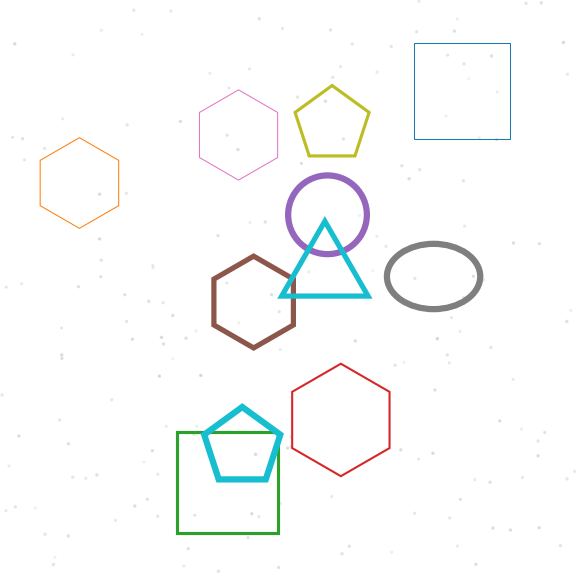[{"shape": "square", "thickness": 0.5, "radius": 0.42, "center": [0.8, 0.841]}, {"shape": "hexagon", "thickness": 0.5, "radius": 0.39, "center": [0.138, 0.682]}, {"shape": "square", "thickness": 1.5, "radius": 0.44, "center": [0.393, 0.164]}, {"shape": "hexagon", "thickness": 1, "radius": 0.49, "center": [0.59, 0.272]}, {"shape": "circle", "thickness": 3, "radius": 0.34, "center": [0.567, 0.627]}, {"shape": "hexagon", "thickness": 2.5, "radius": 0.4, "center": [0.439, 0.476]}, {"shape": "hexagon", "thickness": 0.5, "radius": 0.39, "center": [0.413, 0.765]}, {"shape": "oval", "thickness": 3, "radius": 0.4, "center": [0.751, 0.52]}, {"shape": "pentagon", "thickness": 1.5, "radius": 0.34, "center": [0.575, 0.784]}, {"shape": "triangle", "thickness": 2.5, "radius": 0.43, "center": [0.563, 0.53]}, {"shape": "pentagon", "thickness": 3, "radius": 0.35, "center": [0.419, 0.225]}]